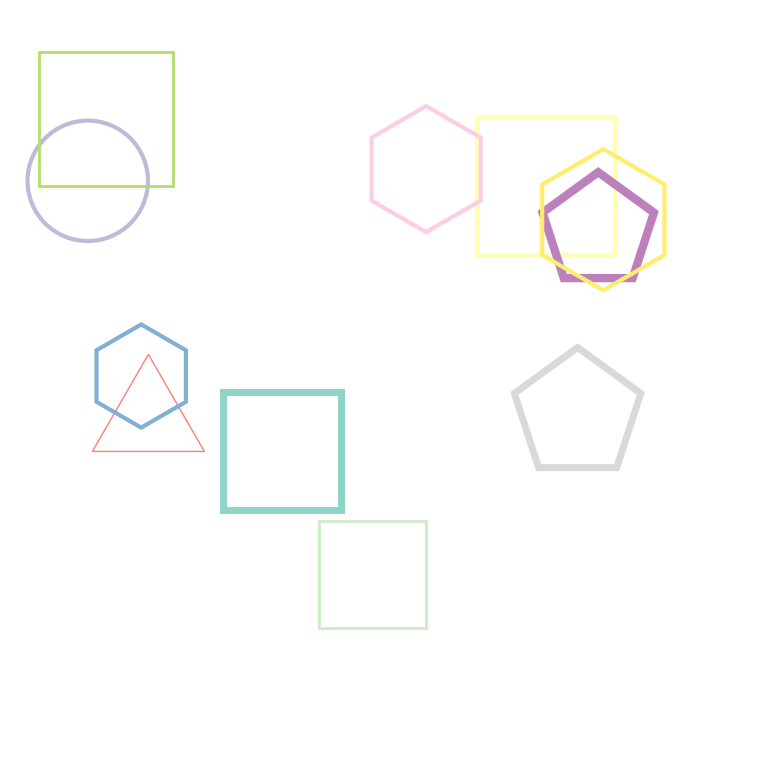[{"shape": "square", "thickness": 2.5, "radius": 0.38, "center": [0.367, 0.414]}, {"shape": "square", "thickness": 1.5, "radius": 0.45, "center": [0.709, 0.759]}, {"shape": "circle", "thickness": 1.5, "radius": 0.39, "center": [0.114, 0.765]}, {"shape": "triangle", "thickness": 0.5, "radius": 0.42, "center": [0.193, 0.456]}, {"shape": "hexagon", "thickness": 1.5, "radius": 0.34, "center": [0.183, 0.512]}, {"shape": "square", "thickness": 1, "radius": 0.44, "center": [0.138, 0.845]}, {"shape": "hexagon", "thickness": 1.5, "radius": 0.41, "center": [0.553, 0.78]}, {"shape": "pentagon", "thickness": 2.5, "radius": 0.43, "center": [0.75, 0.462]}, {"shape": "pentagon", "thickness": 3, "radius": 0.38, "center": [0.777, 0.7]}, {"shape": "square", "thickness": 1, "radius": 0.35, "center": [0.484, 0.254]}, {"shape": "hexagon", "thickness": 1.5, "radius": 0.46, "center": [0.784, 0.715]}]